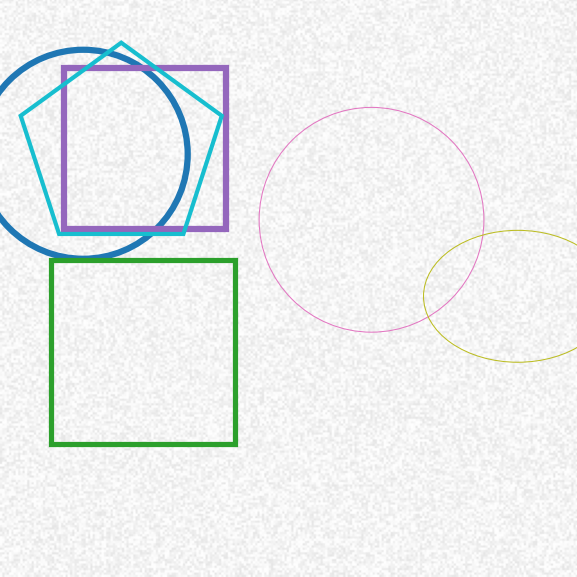[{"shape": "circle", "thickness": 3, "radius": 0.9, "center": [0.144, 0.732]}, {"shape": "square", "thickness": 2.5, "radius": 0.8, "center": [0.247, 0.39]}, {"shape": "square", "thickness": 3, "radius": 0.7, "center": [0.251, 0.742]}, {"shape": "circle", "thickness": 0.5, "radius": 0.97, "center": [0.643, 0.619]}, {"shape": "oval", "thickness": 0.5, "radius": 0.82, "center": [0.897, 0.486]}, {"shape": "pentagon", "thickness": 2, "radius": 0.92, "center": [0.21, 0.742]}]